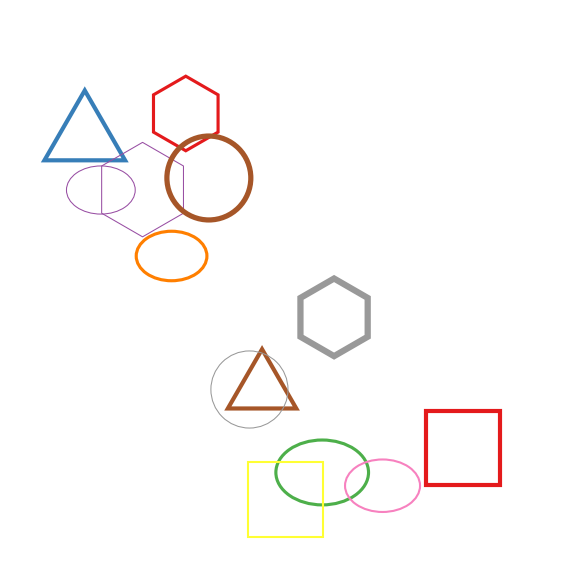[{"shape": "hexagon", "thickness": 1.5, "radius": 0.32, "center": [0.322, 0.803]}, {"shape": "square", "thickness": 2, "radius": 0.32, "center": [0.801, 0.223]}, {"shape": "triangle", "thickness": 2, "radius": 0.4, "center": [0.147, 0.762]}, {"shape": "oval", "thickness": 1.5, "radius": 0.4, "center": [0.558, 0.181]}, {"shape": "hexagon", "thickness": 0.5, "radius": 0.41, "center": [0.247, 0.671]}, {"shape": "oval", "thickness": 0.5, "radius": 0.3, "center": [0.175, 0.67]}, {"shape": "oval", "thickness": 1.5, "radius": 0.31, "center": [0.297, 0.556]}, {"shape": "square", "thickness": 1, "radius": 0.33, "center": [0.494, 0.134]}, {"shape": "triangle", "thickness": 2, "radius": 0.34, "center": [0.454, 0.326]}, {"shape": "circle", "thickness": 2.5, "radius": 0.36, "center": [0.362, 0.691]}, {"shape": "oval", "thickness": 1, "radius": 0.32, "center": [0.662, 0.158]}, {"shape": "circle", "thickness": 0.5, "radius": 0.33, "center": [0.432, 0.325]}, {"shape": "hexagon", "thickness": 3, "radius": 0.34, "center": [0.578, 0.45]}]